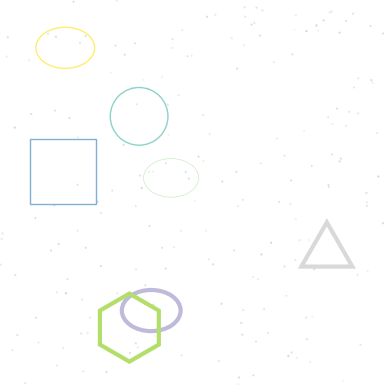[{"shape": "circle", "thickness": 1, "radius": 0.37, "center": [0.361, 0.698]}, {"shape": "oval", "thickness": 3, "radius": 0.38, "center": [0.393, 0.193]}, {"shape": "square", "thickness": 1, "radius": 0.42, "center": [0.163, 0.554]}, {"shape": "hexagon", "thickness": 3, "radius": 0.44, "center": [0.336, 0.149]}, {"shape": "triangle", "thickness": 3, "radius": 0.38, "center": [0.849, 0.346]}, {"shape": "oval", "thickness": 0.5, "radius": 0.36, "center": [0.444, 0.538]}, {"shape": "oval", "thickness": 1, "radius": 0.38, "center": [0.169, 0.876]}]